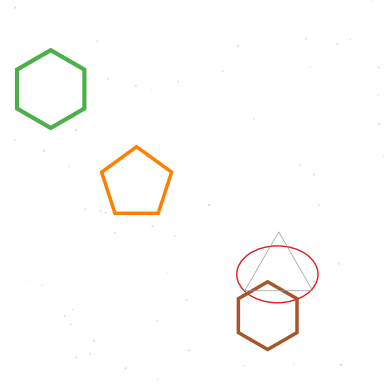[{"shape": "oval", "thickness": 1, "radius": 0.53, "center": [0.72, 0.287]}, {"shape": "hexagon", "thickness": 3, "radius": 0.51, "center": [0.132, 0.769]}, {"shape": "pentagon", "thickness": 2.5, "radius": 0.48, "center": [0.355, 0.523]}, {"shape": "hexagon", "thickness": 2.5, "radius": 0.44, "center": [0.695, 0.18]}, {"shape": "triangle", "thickness": 0.5, "radius": 0.51, "center": [0.724, 0.296]}]